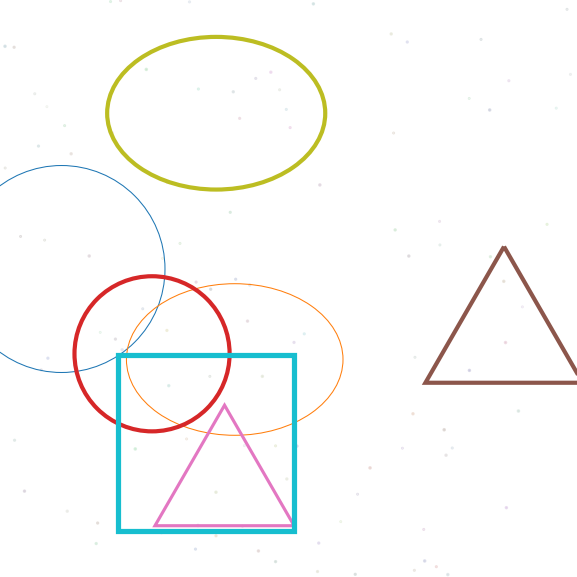[{"shape": "circle", "thickness": 0.5, "radius": 0.9, "center": [0.106, 0.533]}, {"shape": "oval", "thickness": 0.5, "radius": 0.94, "center": [0.406, 0.377]}, {"shape": "circle", "thickness": 2, "radius": 0.67, "center": [0.263, 0.387]}, {"shape": "triangle", "thickness": 2, "radius": 0.79, "center": [0.873, 0.415]}, {"shape": "triangle", "thickness": 1.5, "radius": 0.7, "center": [0.389, 0.158]}, {"shape": "oval", "thickness": 2, "radius": 0.94, "center": [0.374, 0.803]}, {"shape": "square", "thickness": 2.5, "radius": 0.76, "center": [0.357, 0.232]}]